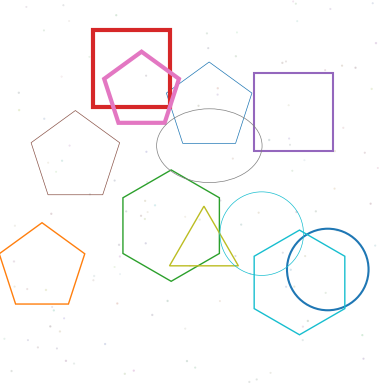[{"shape": "circle", "thickness": 1.5, "radius": 0.53, "center": [0.851, 0.3]}, {"shape": "pentagon", "thickness": 0.5, "radius": 0.58, "center": [0.543, 0.722]}, {"shape": "pentagon", "thickness": 1, "radius": 0.58, "center": [0.109, 0.305]}, {"shape": "hexagon", "thickness": 1, "radius": 0.72, "center": [0.445, 0.414]}, {"shape": "square", "thickness": 3, "radius": 0.5, "center": [0.341, 0.823]}, {"shape": "square", "thickness": 1.5, "radius": 0.51, "center": [0.762, 0.709]}, {"shape": "pentagon", "thickness": 0.5, "radius": 0.6, "center": [0.196, 0.592]}, {"shape": "pentagon", "thickness": 3, "radius": 0.51, "center": [0.368, 0.764]}, {"shape": "oval", "thickness": 0.5, "radius": 0.68, "center": [0.544, 0.622]}, {"shape": "triangle", "thickness": 1, "radius": 0.52, "center": [0.53, 0.361]}, {"shape": "circle", "thickness": 0.5, "radius": 0.54, "center": [0.68, 0.393]}, {"shape": "hexagon", "thickness": 1, "radius": 0.68, "center": [0.778, 0.266]}]